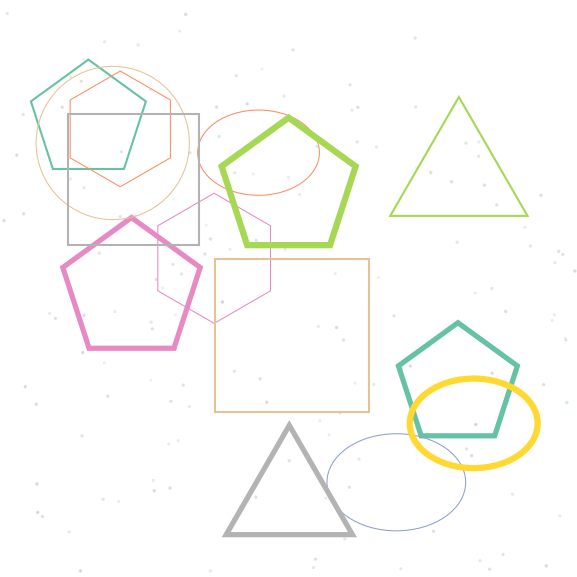[{"shape": "pentagon", "thickness": 1, "radius": 0.52, "center": [0.153, 0.791]}, {"shape": "pentagon", "thickness": 2.5, "radius": 0.54, "center": [0.793, 0.332]}, {"shape": "oval", "thickness": 0.5, "radius": 0.53, "center": [0.448, 0.735]}, {"shape": "hexagon", "thickness": 0.5, "radius": 0.5, "center": [0.208, 0.776]}, {"shape": "oval", "thickness": 0.5, "radius": 0.6, "center": [0.686, 0.164]}, {"shape": "hexagon", "thickness": 0.5, "radius": 0.56, "center": [0.371, 0.552]}, {"shape": "pentagon", "thickness": 2.5, "radius": 0.63, "center": [0.228, 0.497]}, {"shape": "pentagon", "thickness": 3, "radius": 0.61, "center": [0.5, 0.673]}, {"shape": "triangle", "thickness": 1, "radius": 0.69, "center": [0.795, 0.694]}, {"shape": "oval", "thickness": 3, "radius": 0.55, "center": [0.82, 0.266]}, {"shape": "square", "thickness": 1, "radius": 0.67, "center": [0.506, 0.418]}, {"shape": "circle", "thickness": 0.5, "radius": 0.66, "center": [0.195, 0.752]}, {"shape": "triangle", "thickness": 2.5, "radius": 0.63, "center": [0.501, 0.136]}, {"shape": "square", "thickness": 1, "radius": 0.57, "center": [0.231, 0.688]}]